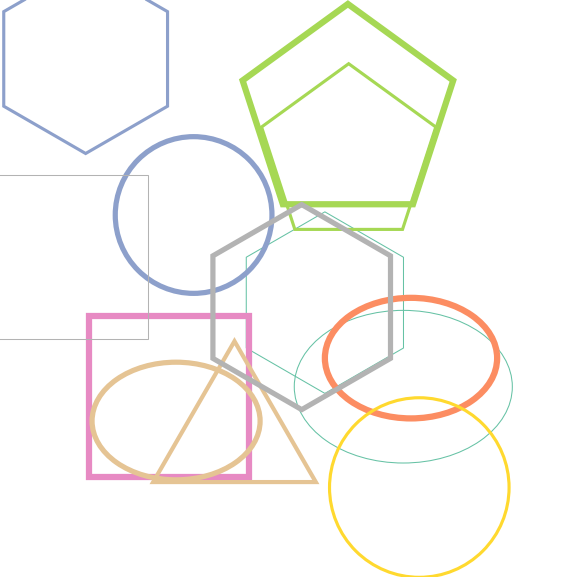[{"shape": "oval", "thickness": 0.5, "radius": 0.94, "center": [0.698, 0.33]}, {"shape": "hexagon", "thickness": 0.5, "radius": 0.79, "center": [0.563, 0.475]}, {"shape": "oval", "thickness": 3, "radius": 0.75, "center": [0.712, 0.379]}, {"shape": "hexagon", "thickness": 1.5, "radius": 0.82, "center": [0.148, 0.897]}, {"shape": "circle", "thickness": 2.5, "radius": 0.68, "center": [0.335, 0.627]}, {"shape": "square", "thickness": 3, "radius": 0.7, "center": [0.293, 0.313]}, {"shape": "pentagon", "thickness": 1.5, "radius": 0.79, "center": [0.604, 0.73]}, {"shape": "pentagon", "thickness": 3, "radius": 0.96, "center": [0.602, 0.801]}, {"shape": "circle", "thickness": 1.5, "radius": 0.78, "center": [0.726, 0.155]}, {"shape": "oval", "thickness": 2.5, "radius": 0.73, "center": [0.305, 0.27]}, {"shape": "triangle", "thickness": 2, "radius": 0.81, "center": [0.406, 0.246]}, {"shape": "hexagon", "thickness": 2.5, "radius": 0.89, "center": [0.522, 0.467]}, {"shape": "square", "thickness": 0.5, "radius": 0.71, "center": [0.114, 0.554]}]